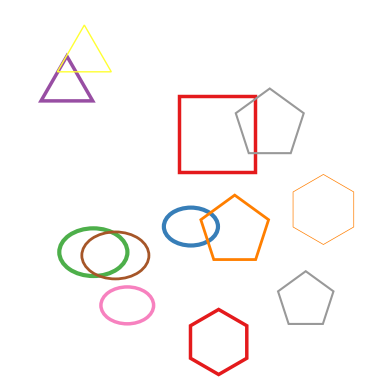[{"shape": "hexagon", "thickness": 2.5, "radius": 0.42, "center": [0.568, 0.112]}, {"shape": "square", "thickness": 2.5, "radius": 0.49, "center": [0.563, 0.651]}, {"shape": "oval", "thickness": 3, "radius": 0.35, "center": [0.496, 0.412]}, {"shape": "oval", "thickness": 3, "radius": 0.44, "center": [0.242, 0.345]}, {"shape": "triangle", "thickness": 2.5, "radius": 0.39, "center": [0.174, 0.777]}, {"shape": "hexagon", "thickness": 0.5, "radius": 0.46, "center": [0.84, 0.456]}, {"shape": "pentagon", "thickness": 2, "radius": 0.46, "center": [0.61, 0.401]}, {"shape": "triangle", "thickness": 1, "radius": 0.4, "center": [0.219, 0.854]}, {"shape": "oval", "thickness": 2, "radius": 0.44, "center": [0.3, 0.337]}, {"shape": "oval", "thickness": 2.5, "radius": 0.34, "center": [0.331, 0.207]}, {"shape": "pentagon", "thickness": 1.5, "radius": 0.38, "center": [0.794, 0.22]}, {"shape": "pentagon", "thickness": 1.5, "radius": 0.46, "center": [0.701, 0.677]}]